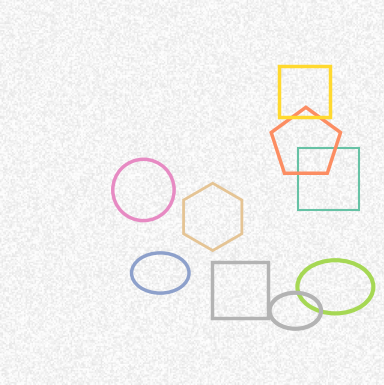[{"shape": "square", "thickness": 1.5, "radius": 0.4, "center": [0.853, 0.534]}, {"shape": "pentagon", "thickness": 2.5, "radius": 0.47, "center": [0.794, 0.627]}, {"shape": "oval", "thickness": 2.5, "radius": 0.37, "center": [0.416, 0.291]}, {"shape": "circle", "thickness": 2.5, "radius": 0.4, "center": [0.373, 0.507]}, {"shape": "oval", "thickness": 3, "radius": 0.49, "center": [0.871, 0.255]}, {"shape": "square", "thickness": 2.5, "radius": 0.33, "center": [0.791, 0.762]}, {"shape": "hexagon", "thickness": 2, "radius": 0.44, "center": [0.552, 0.437]}, {"shape": "square", "thickness": 2.5, "radius": 0.36, "center": [0.622, 0.247]}, {"shape": "oval", "thickness": 3, "radius": 0.33, "center": [0.767, 0.193]}]